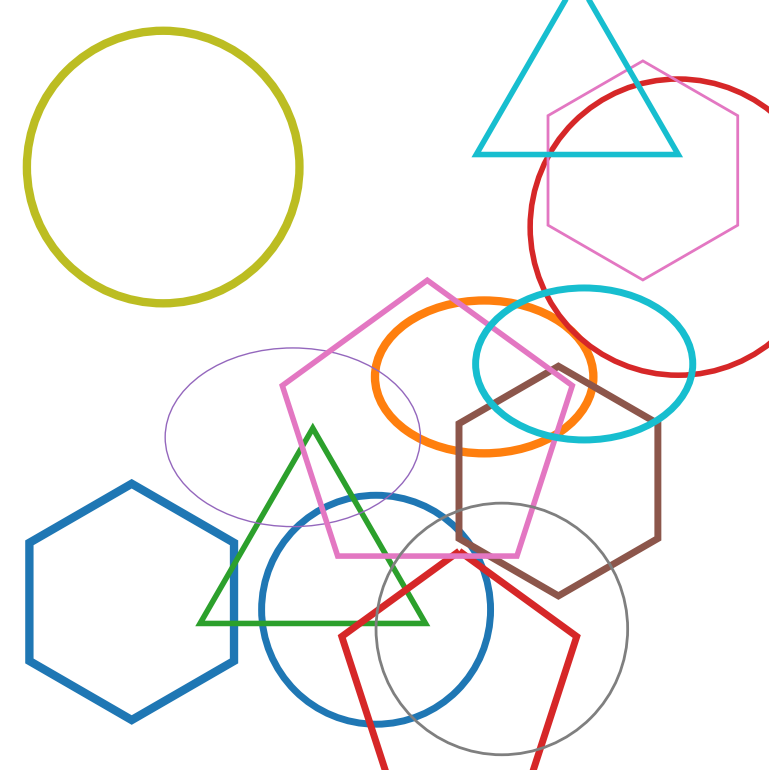[{"shape": "circle", "thickness": 2.5, "radius": 0.74, "center": [0.488, 0.208]}, {"shape": "hexagon", "thickness": 3, "radius": 0.77, "center": [0.171, 0.218]}, {"shape": "oval", "thickness": 3, "radius": 0.71, "center": [0.629, 0.511]}, {"shape": "triangle", "thickness": 2, "radius": 0.85, "center": [0.406, 0.275]}, {"shape": "pentagon", "thickness": 2.5, "radius": 0.8, "center": [0.596, 0.124]}, {"shape": "circle", "thickness": 2, "radius": 0.96, "center": [0.881, 0.705]}, {"shape": "oval", "thickness": 0.5, "radius": 0.83, "center": [0.38, 0.432]}, {"shape": "hexagon", "thickness": 2.5, "radius": 0.75, "center": [0.725, 0.375]}, {"shape": "hexagon", "thickness": 1, "radius": 0.71, "center": [0.835, 0.779]}, {"shape": "pentagon", "thickness": 2, "radius": 0.99, "center": [0.555, 0.438]}, {"shape": "circle", "thickness": 1, "radius": 0.82, "center": [0.652, 0.183]}, {"shape": "circle", "thickness": 3, "radius": 0.88, "center": [0.212, 0.783]}, {"shape": "oval", "thickness": 2.5, "radius": 0.7, "center": [0.759, 0.527]}, {"shape": "triangle", "thickness": 2, "radius": 0.76, "center": [0.75, 0.875]}]